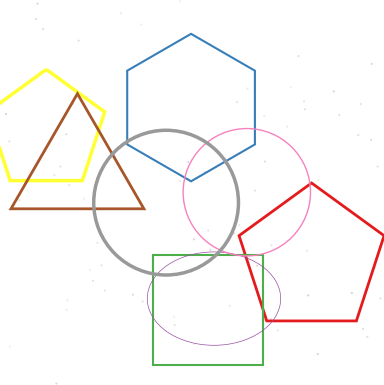[{"shape": "pentagon", "thickness": 2, "radius": 0.99, "center": [0.809, 0.327]}, {"shape": "hexagon", "thickness": 1.5, "radius": 0.96, "center": [0.496, 0.721]}, {"shape": "square", "thickness": 1.5, "radius": 0.72, "center": [0.54, 0.194]}, {"shape": "oval", "thickness": 0.5, "radius": 0.87, "center": [0.556, 0.224]}, {"shape": "pentagon", "thickness": 2.5, "radius": 0.8, "center": [0.12, 0.66]}, {"shape": "triangle", "thickness": 2, "radius": 1.0, "center": [0.201, 0.557]}, {"shape": "circle", "thickness": 1, "radius": 0.83, "center": [0.641, 0.501]}, {"shape": "circle", "thickness": 2.5, "radius": 0.94, "center": [0.431, 0.474]}]